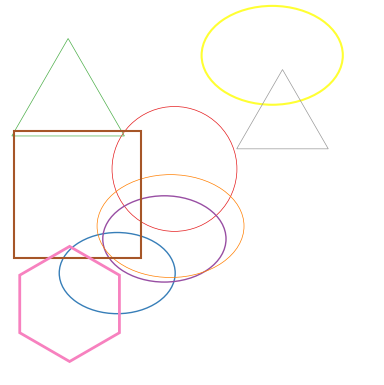[{"shape": "circle", "thickness": 0.5, "radius": 0.81, "center": [0.453, 0.561]}, {"shape": "oval", "thickness": 1, "radius": 0.75, "center": [0.304, 0.291]}, {"shape": "triangle", "thickness": 0.5, "radius": 0.84, "center": [0.177, 0.731]}, {"shape": "oval", "thickness": 1, "radius": 0.8, "center": [0.427, 0.379]}, {"shape": "oval", "thickness": 0.5, "radius": 0.95, "center": [0.443, 0.413]}, {"shape": "oval", "thickness": 1.5, "radius": 0.92, "center": [0.707, 0.856]}, {"shape": "square", "thickness": 1.5, "radius": 0.82, "center": [0.201, 0.495]}, {"shape": "hexagon", "thickness": 2, "radius": 0.75, "center": [0.181, 0.211]}, {"shape": "triangle", "thickness": 0.5, "radius": 0.69, "center": [0.734, 0.682]}]